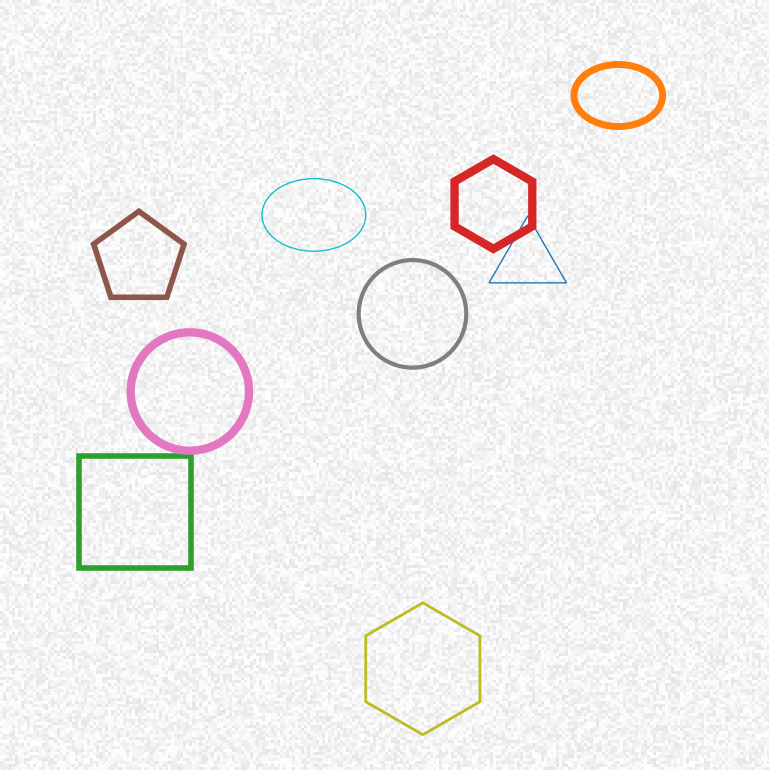[{"shape": "triangle", "thickness": 0.5, "radius": 0.29, "center": [0.685, 0.662]}, {"shape": "oval", "thickness": 2.5, "radius": 0.29, "center": [0.803, 0.876]}, {"shape": "square", "thickness": 2, "radius": 0.36, "center": [0.175, 0.335]}, {"shape": "hexagon", "thickness": 3, "radius": 0.29, "center": [0.641, 0.735]}, {"shape": "pentagon", "thickness": 2, "radius": 0.31, "center": [0.18, 0.664]}, {"shape": "circle", "thickness": 3, "radius": 0.38, "center": [0.247, 0.492]}, {"shape": "circle", "thickness": 1.5, "radius": 0.35, "center": [0.536, 0.592]}, {"shape": "hexagon", "thickness": 1, "radius": 0.43, "center": [0.549, 0.131]}, {"shape": "oval", "thickness": 0.5, "radius": 0.34, "center": [0.408, 0.721]}]